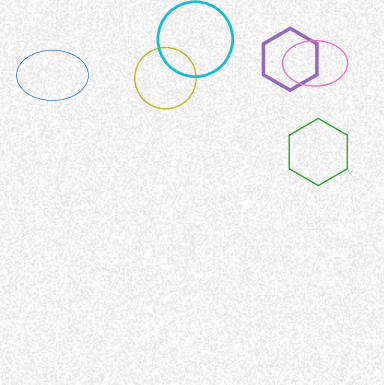[{"shape": "oval", "thickness": 0.5, "radius": 0.47, "center": [0.136, 0.804]}, {"shape": "hexagon", "thickness": 1, "radius": 0.44, "center": [0.827, 0.605]}, {"shape": "hexagon", "thickness": 2.5, "radius": 0.4, "center": [0.754, 0.846]}, {"shape": "oval", "thickness": 1, "radius": 0.42, "center": [0.818, 0.836]}, {"shape": "circle", "thickness": 1, "radius": 0.4, "center": [0.43, 0.797]}, {"shape": "circle", "thickness": 2, "radius": 0.49, "center": [0.507, 0.898]}]